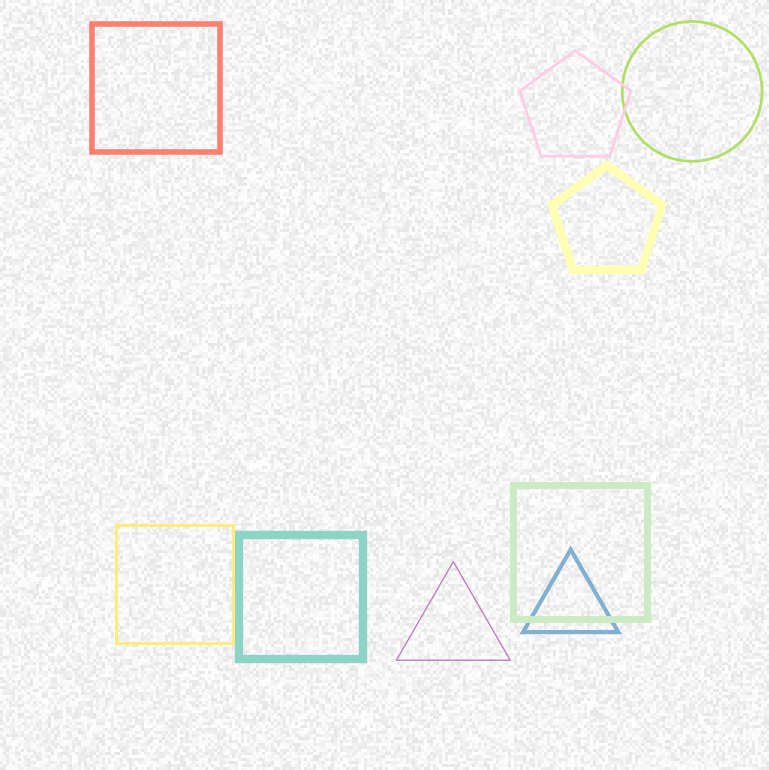[{"shape": "square", "thickness": 3, "radius": 0.4, "center": [0.391, 0.225]}, {"shape": "pentagon", "thickness": 3, "radius": 0.38, "center": [0.788, 0.71]}, {"shape": "square", "thickness": 2, "radius": 0.42, "center": [0.203, 0.886]}, {"shape": "triangle", "thickness": 1.5, "radius": 0.36, "center": [0.741, 0.215]}, {"shape": "circle", "thickness": 1, "radius": 0.45, "center": [0.899, 0.881]}, {"shape": "pentagon", "thickness": 1, "radius": 0.38, "center": [0.747, 0.858]}, {"shape": "triangle", "thickness": 0.5, "radius": 0.43, "center": [0.589, 0.185]}, {"shape": "square", "thickness": 2.5, "radius": 0.44, "center": [0.754, 0.283]}, {"shape": "square", "thickness": 1, "radius": 0.38, "center": [0.227, 0.241]}]